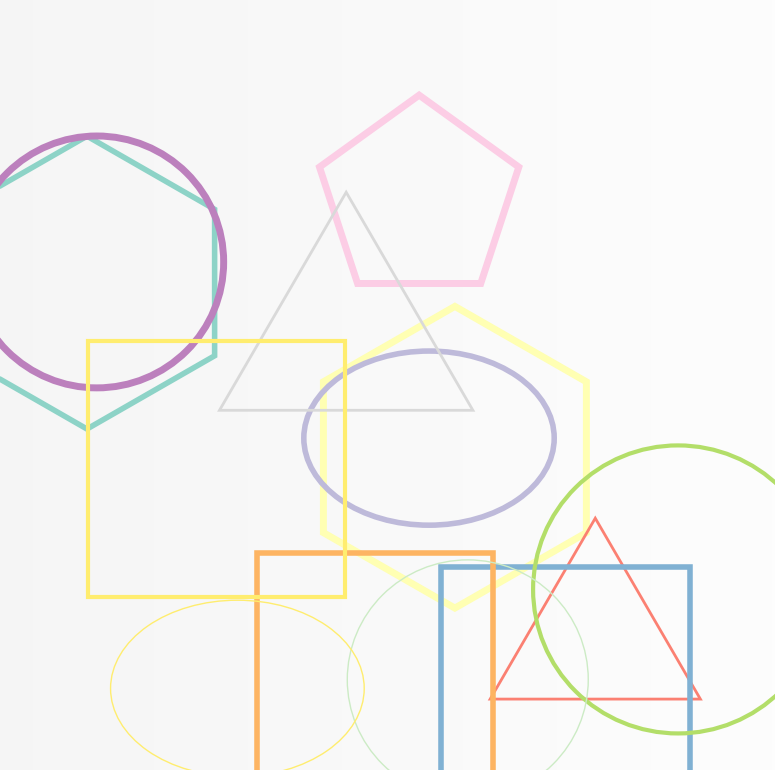[{"shape": "hexagon", "thickness": 2, "radius": 0.95, "center": [0.112, 0.633]}, {"shape": "hexagon", "thickness": 2.5, "radius": 0.98, "center": [0.587, 0.406]}, {"shape": "oval", "thickness": 2, "radius": 0.81, "center": [0.554, 0.431]}, {"shape": "triangle", "thickness": 1, "radius": 0.78, "center": [0.768, 0.17]}, {"shape": "square", "thickness": 2, "radius": 0.8, "center": [0.73, 0.103]}, {"shape": "square", "thickness": 2, "radius": 0.76, "center": [0.484, 0.131]}, {"shape": "circle", "thickness": 1.5, "radius": 0.94, "center": [0.875, 0.235]}, {"shape": "pentagon", "thickness": 2.5, "radius": 0.68, "center": [0.541, 0.741]}, {"shape": "triangle", "thickness": 1, "radius": 0.94, "center": [0.447, 0.562]}, {"shape": "circle", "thickness": 2.5, "radius": 0.82, "center": [0.125, 0.66]}, {"shape": "circle", "thickness": 0.5, "radius": 0.78, "center": [0.604, 0.117]}, {"shape": "oval", "thickness": 0.5, "radius": 0.82, "center": [0.306, 0.106]}, {"shape": "square", "thickness": 1.5, "radius": 0.83, "center": [0.279, 0.391]}]